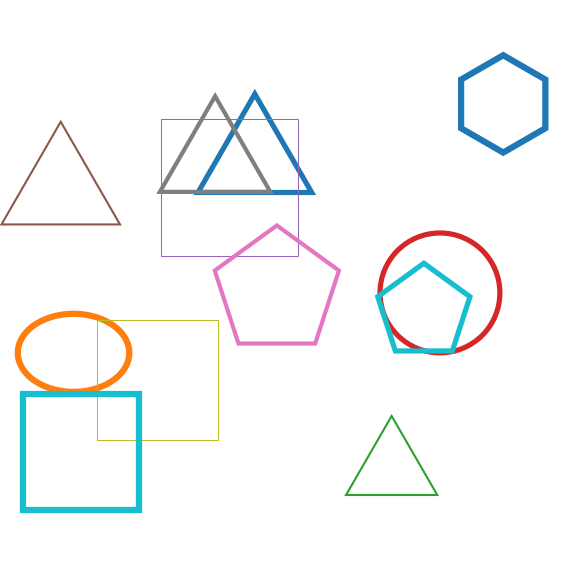[{"shape": "hexagon", "thickness": 3, "radius": 0.42, "center": [0.871, 0.819]}, {"shape": "triangle", "thickness": 2.5, "radius": 0.57, "center": [0.441, 0.723]}, {"shape": "oval", "thickness": 3, "radius": 0.48, "center": [0.127, 0.388]}, {"shape": "triangle", "thickness": 1, "radius": 0.46, "center": [0.678, 0.188]}, {"shape": "circle", "thickness": 2.5, "radius": 0.52, "center": [0.762, 0.492]}, {"shape": "square", "thickness": 0.5, "radius": 0.59, "center": [0.397, 0.675]}, {"shape": "triangle", "thickness": 1, "radius": 0.59, "center": [0.105, 0.67]}, {"shape": "pentagon", "thickness": 2, "radius": 0.57, "center": [0.479, 0.496]}, {"shape": "triangle", "thickness": 2, "radius": 0.55, "center": [0.373, 0.722]}, {"shape": "square", "thickness": 0.5, "radius": 0.52, "center": [0.272, 0.341]}, {"shape": "pentagon", "thickness": 2.5, "radius": 0.42, "center": [0.734, 0.459]}, {"shape": "square", "thickness": 3, "radius": 0.5, "center": [0.14, 0.216]}]